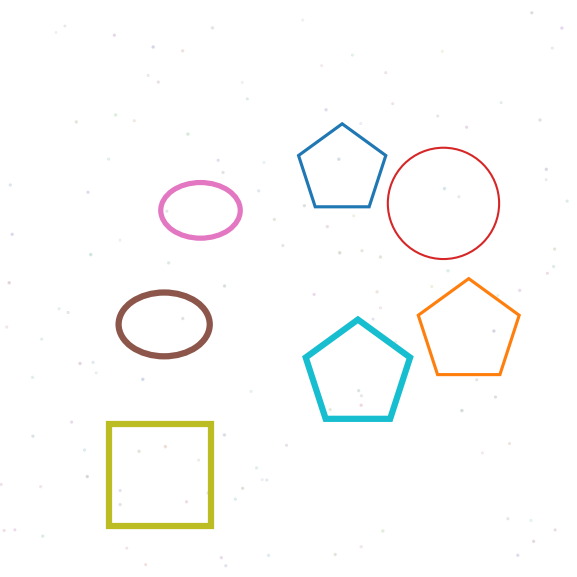[{"shape": "pentagon", "thickness": 1.5, "radius": 0.4, "center": [0.593, 0.705]}, {"shape": "pentagon", "thickness": 1.5, "radius": 0.46, "center": [0.812, 0.425]}, {"shape": "circle", "thickness": 1, "radius": 0.48, "center": [0.768, 0.647]}, {"shape": "oval", "thickness": 3, "radius": 0.39, "center": [0.284, 0.437]}, {"shape": "oval", "thickness": 2.5, "radius": 0.34, "center": [0.347, 0.635]}, {"shape": "square", "thickness": 3, "radius": 0.44, "center": [0.277, 0.176]}, {"shape": "pentagon", "thickness": 3, "radius": 0.47, "center": [0.62, 0.351]}]